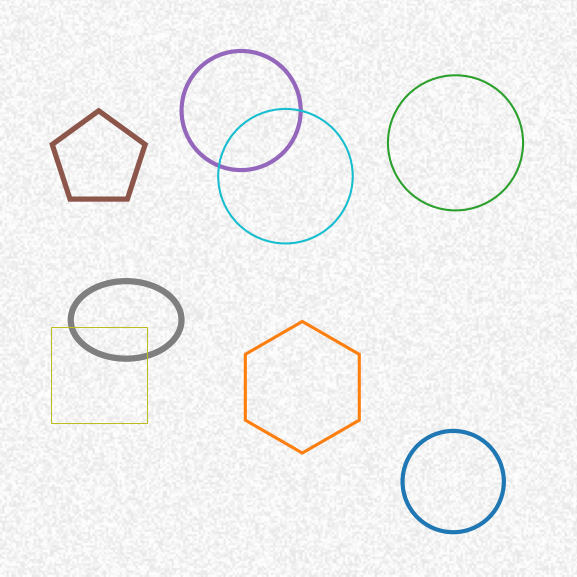[{"shape": "circle", "thickness": 2, "radius": 0.44, "center": [0.785, 0.165]}, {"shape": "hexagon", "thickness": 1.5, "radius": 0.57, "center": [0.523, 0.329]}, {"shape": "circle", "thickness": 1, "radius": 0.58, "center": [0.789, 0.752]}, {"shape": "circle", "thickness": 2, "radius": 0.52, "center": [0.418, 0.808]}, {"shape": "pentagon", "thickness": 2.5, "radius": 0.42, "center": [0.171, 0.723]}, {"shape": "oval", "thickness": 3, "radius": 0.48, "center": [0.218, 0.445]}, {"shape": "square", "thickness": 0.5, "radius": 0.41, "center": [0.171, 0.349]}, {"shape": "circle", "thickness": 1, "radius": 0.58, "center": [0.494, 0.694]}]